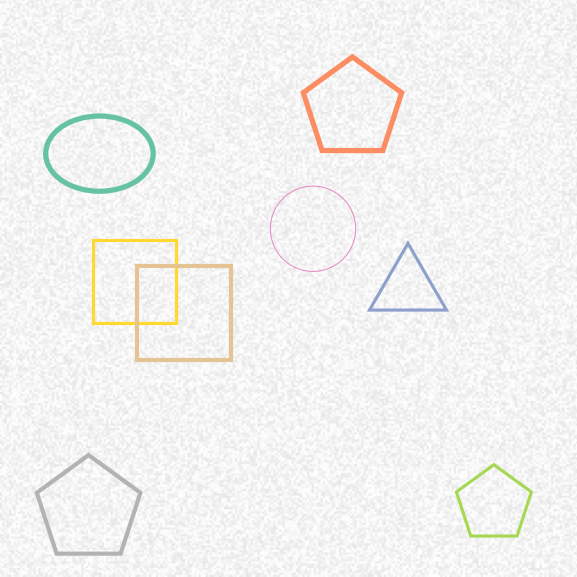[{"shape": "oval", "thickness": 2.5, "radius": 0.47, "center": [0.172, 0.733]}, {"shape": "pentagon", "thickness": 2.5, "radius": 0.45, "center": [0.61, 0.811]}, {"shape": "triangle", "thickness": 1.5, "radius": 0.38, "center": [0.706, 0.501]}, {"shape": "circle", "thickness": 0.5, "radius": 0.37, "center": [0.542, 0.603]}, {"shape": "pentagon", "thickness": 1.5, "radius": 0.34, "center": [0.855, 0.126]}, {"shape": "square", "thickness": 1.5, "radius": 0.36, "center": [0.232, 0.511]}, {"shape": "square", "thickness": 2, "radius": 0.41, "center": [0.318, 0.457]}, {"shape": "pentagon", "thickness": 2, "radius": 0.47, "center": [0.153, 0.117]}]